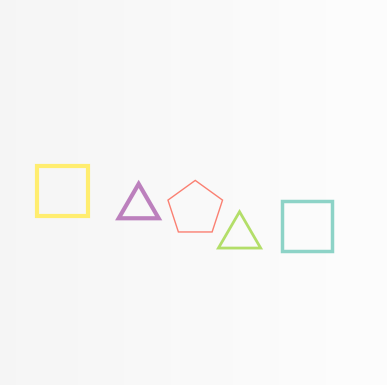[{"shape": "square", "thickness": 2.5, "radius": 0.33, "center": [0.792, 0.414]}, {"shape": "pentagon", "thickness": 1, "radius": 0.37, "center": [0.504, 0.457]}, {"shape": "triangle", "thickness": 2, "radius": 0.31, "center": [0.618, 0.387]}, {"shape": "triangle", "thickness": 3, "radius": 0.3, "center": [0.358, 0.463]}, {"shape": "square", "thickness": 3, "radius": 0.33, "center": [0.161, 0.504]}]